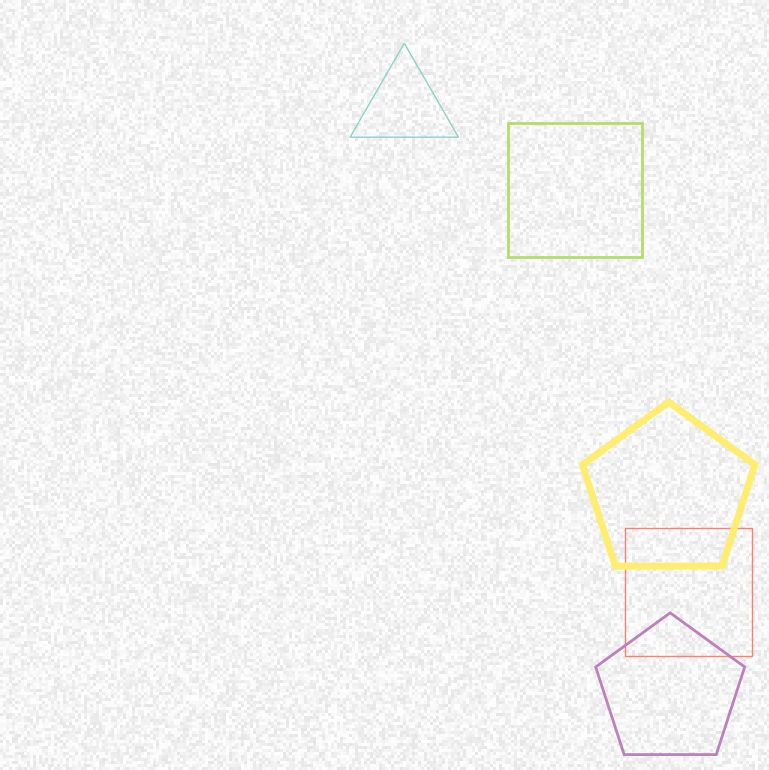[{"shape": "triangle", "thickness": 0.5, "radius": 0.41, "center": [0.525, 0.862]}, {"shape": "square", "thickness": 0.5, "radius": 0.41, "center": [0.894, 0.231]}, {"shape": "square", "thickness": 1, "radius": 0.43, "center": [0.747, 0.753]}, {"shape": "pentagon", "thickness": 1, "radius": 0.51, "center": [0.87, 0.102]}, {"shape": "pentagon", "thickness": 2.5, "radius": 0.59, "center": [0.868, 0.36]}]